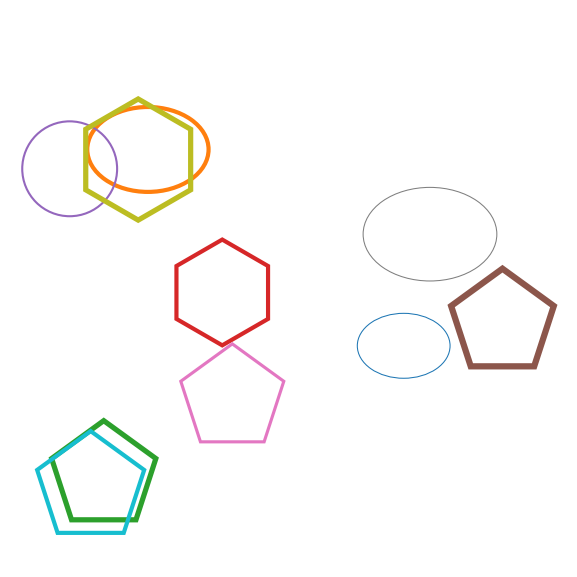[{"shape": "oval", "thickness": 0.5, "radius": 0.4, "center": [0.699, 0.4]}, {"shape": "oval", "thickness": 2, "radius": 0.53, "center": [0.256, 0.74]}, {"shape": "pentagon", "thickness": 2.5, "radius": 0.47, "center": [0.18, 0.176]}, {"shape": "hexagon", "thickness": 2, "radius": 0.46, "center": [0.385, 0.493]}, {"shape": "circle", "thickness": 1, "radius": 0.41, "center": [0.121, 0.707]}, {"shape": "pentagon", "thickness": 3, "radius": 0.47, "center": [0.87, 0.44]}, {"shape": "pentagon", "thickness": 1.5, "radius": 0.47, "center": [0.402, 0.31]}, {"shape": "oval", "thickness": 0.5, "radius": 0.58, "center": [0.745, 0.594]}, {"shape": "hexagon", "thickness": 2.5, "radius": 0.52, "center": [0.239, 0.723]}, {"shape": "pentagon", "thickness": 2, "radius": 0.49, "center": [0.157, 0.155]}]